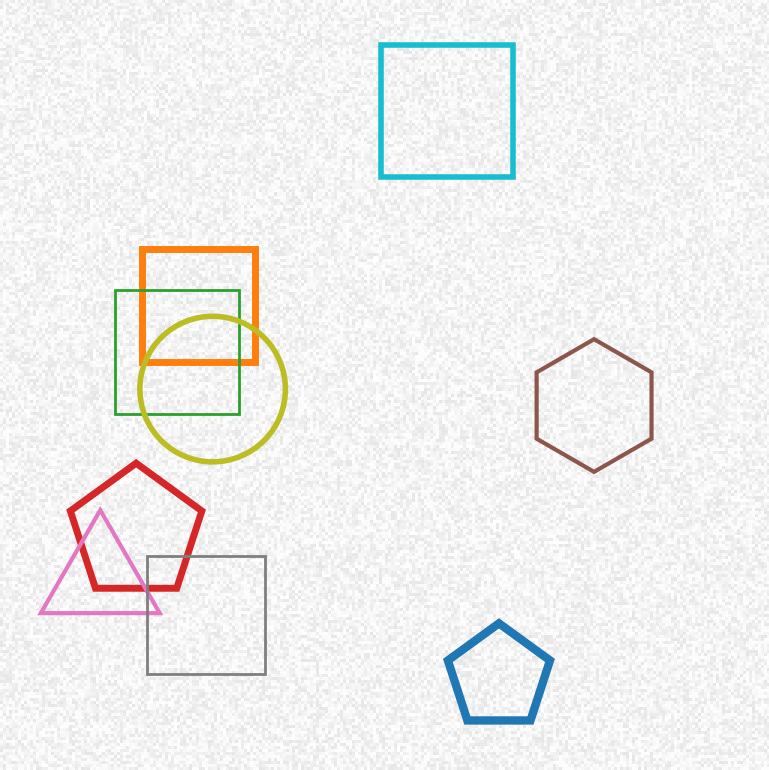[{"shape": "pentagon", "thickness": 3, "radius": 0.35, "center": [0.648, 0.121]}, {"shape": "square", "thickness": 2.5, "radius": 0.37, "center": [0.257, 0.603]}, {"shape": "square", "thickness": 1, "radius": 0.4, "center": [0.23, 0.543]}, {"shape": "pentagon", "thickness": 2.5, "radius": 0.45, "center": [0.177, 0.309]}, {"shape": "hexagon", "thickness": 1.5, "radius": 0.43, "center": [0.772, 0.473]}, {"shape": "triangle", "thickness": 1.5, "radius": 0.45, "center": [0.13, 0.248]}, {"shape": "square", "thickness": 1, "radius": 0.38, "center": [0.268, 0.201]}, {"shape": "circle", "thickness": 2, "radius": 0.47, "center": [0.276, 0.495]}, {"shape": "square", "thickness": 2, "radius": 0.43, "center": [0.581, 0.856]}]